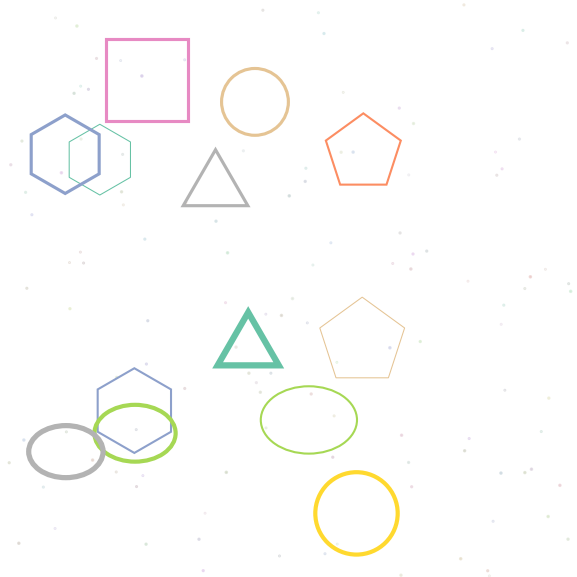[{"shape": "triangle", "thickness": 3, "radius": 0.31, "center": [0.43, 0.397]}, {"shape": "hexagon", "thickness": 0.5, "radius": 0.31, "center": [0.173, 0.723]}, {"shape": "pentagon", "thickness": 1, "radius": 0.34, "center": [0.629, 0.735]}, {"shape": "hexagon", "thickness": 1.5, "radius": 0.34, "center": [0.113, 0.732]}, {"shape": "hexagon", "thickness": 1, "radius": 0.37, "center": [0.233, 0.288]}, {"shape": "square", "thickness": 1.5, "radius": 0.35, "center": [0.254, 0.86]}, {"shape": "oval", "thickness": 1, "radius": 0.42, "center": [0.535, 0.272]}, {"shape": "oval", "thickness": 2, "radius": 0.35, "center": [0.234, 0.249]}, {"shape": "circle", "thickness": 2, "radius": 0.36, "center": [0.617, 0.11]}, {"shape": "circle", "thickness": 1.5, "radius": 0.29, "center": [0.442, 0.823]}, {"shape": "pentagon", "thickness": 0.5, "radius": 0.39, "center": [0.627, 0.407]}, {"shape": "triangle", "thickness": 1.5, "radius": 0.32, "center": [0.373, 0.675]}, {"shape": "oval", "thickness": 2.5, "radius": 0.32, "center": [0.114, 0.217]}]